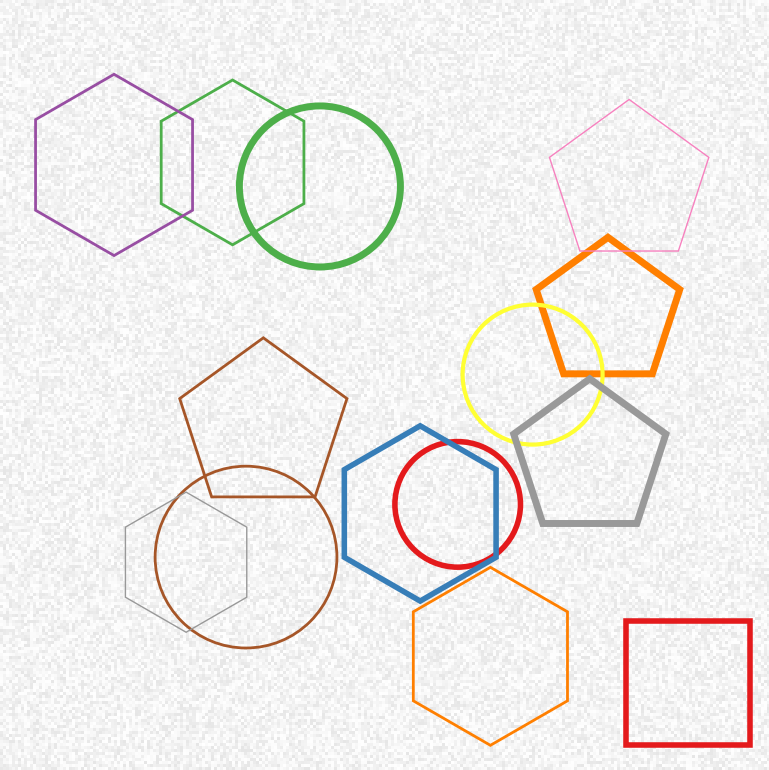[{"shape": "square", "thickness": 2, "radius": 0.4, "center": [0.894, 0.113]}, {"shape": "circle", "thickness": 2, "radius": 0.41, "center": [0.594, 0.345]}, {"shape": "hexagon", "thickness": 2, "radius": 0.57, "center": [0.546, 0.333]}, {"shape": "circle", "thickness": 2.5, "radius": 0.52, "center": [0.415, 0.758]}, {"shape": "hexagon", "thickness": 1, "radius": 0.54, "center": [0.302, 0.789]}, {"shape": "hexagon", "thickness": 1, "radius": 0.59, "center": [0.148, 0.786]}, {"shape": "pentagon", "thickness": 2.5, "radius": 0.49, "center": [0.79, 0.594]}, {"shape": "hexagon", "thickness": 1, "radius": 0.58, "center": [0.637, 0.148]}, {"shape": "circle", "thickness": 1.5, "radius": 0.45, "center": [0.692, 0.514]}, {"shape": "circle", "thickness": 1, "radius": 0.59, "center": [0.32, 0.276]}, {"shape": "pentagon", "thickness": 1, "radius": 0.57, "center": [0.342, 0.447]}, {"shape": "pentagon", "thickness": 0.5, "radius": 0.54, "center": [0.817, 0.762]}, {"shape": "pentagon", "thickness": 2.5, "radius": 0.52, "center": [0.766, 0.404]}, {"shape": "hexagon", "thickness": 0.5, "radius": 0.45, "center": [0.242, 0.27]}]